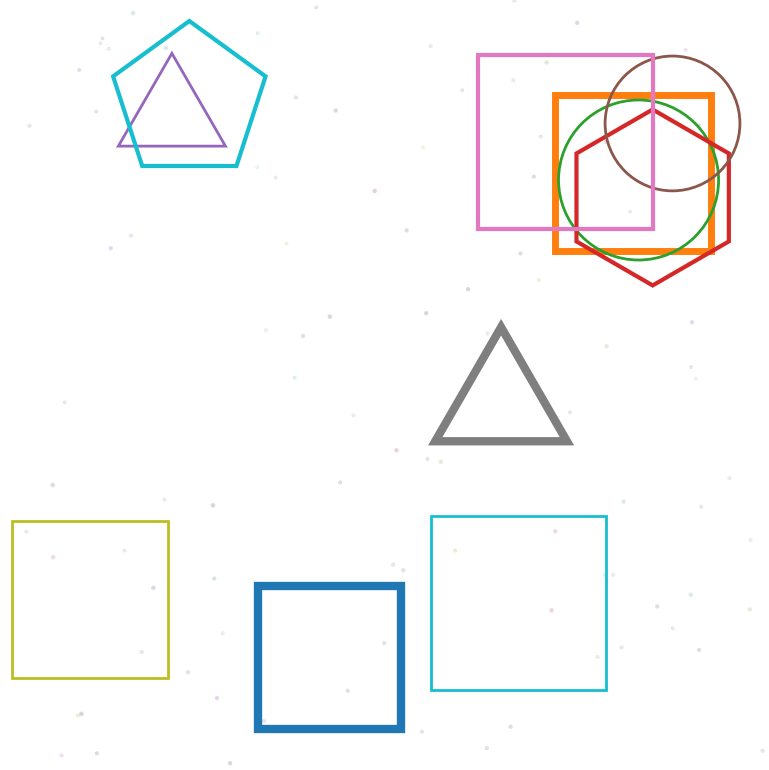[{"shape": "square", "thickness": 3, "radius": 0.46, "center": [0.428, 0.146]}, {"shape": "square", "thickness": 2.5, "radius": 0.5, "center": [0.822, 0.776]}, {"shape": "circle", "thickness": 1, "radius": 0.52, "center": [0.829, 0.766]}, {"shape": "hexagon", "thickness": 1.5, "radius": 0.57, "center": [0.848, 0.744]}, {"shape": "triangle", "thickness": 1, "radius": 0.4, "center": [0.223, 0.85]}, {"shape": "circle", "thickness": 1, "radius": 0.44, "center": [0.873, 0.84]}, {"shape": "square", "thickness": 1.5, "radius": 0.57, "center": [0.734, 0.815]}, {"shape": "triangle", "thickness": 3, "radius": 0.49, "center": [0.651, 0.476]}, {"shape": "square", "thickness": 1, "radius": 0.51, "center": [0.117, 0.222]}, {"shape": "pentagon", "thickness": 1.5, "radius": 0.52, "center": [0.246, 0.869]}, {"shape": "square", "thickness": 1, "radius": 0.57, "center": [0.673, 0.217]}]